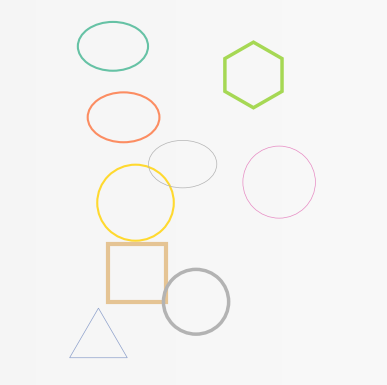[{"shape": "oval", "thickness": 1.5, "radius": 0.45, "center": [0.291, 0.88]}, {"shape": "oval", "thickness": 1.5, "radius": 0.46, "center": [0.319, 0.695]}, {"shape": "triangle", "thickness": 0.5, "radius": 0.43, "center": [0.254, 0.114]}, {"shape": "circle", "thickness": 0.5, "radius": 0.47, "center": [0.72, 0.527]}, {"shape": "hexagon", "thickness": 2.5, "radius": 0.43, "center": [0.654, 0.805]}, {"shape": "circle", "thickness": 1.5, "radius": 0.49, "center": [0.35, 0.473]}, {"shape": "square", "thickness": 3, "radius": 0.37, "center": [0.354, 0.291]}, {"shape": "oval", "thickness": 0.5, "radius": 0.44, "center": [0.471, 0.574]}, {"shape": "circle", "thickness": 2.5, "radius": 0.42, "center": [0.506, 0.216]}]